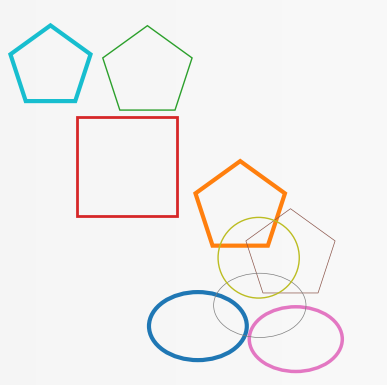[{"shape": "oval", "thickness": 3, "radius": 0.63, "center": [0.511, 0.153]}, {"shape": "pentagon", "thickness": 3, "radius": 0.61, "center": [0.62, 0.46]}, {"shape": "pentagon", "thickness": 1, "radius": 0.61, "center": [0.38, 0.812]}, {"shape": "square", "thickness": 2, "radius": 0.65, "center": [0.327, 0.568]}, {"shape": "pentagon", "thickness": 0.5, "radius": 0.6, "center": [0.75, 0.337]}, {"shape": "oval", "thickness": 2.5, "radius": 0.6, "center": [0.763, 0.119]}, {"shape": "oval", "thickness": 0.5, "radius": 0.6, "center": [0.67, 0.207]}, {"shape": "circle", "thickness": 1, "radius": 0.52, "center": [0.668, 0.331]}, {"shape": "pentagon", "thickness": 3, "radius": 0.54, "center": [0.13, 0.825]}]